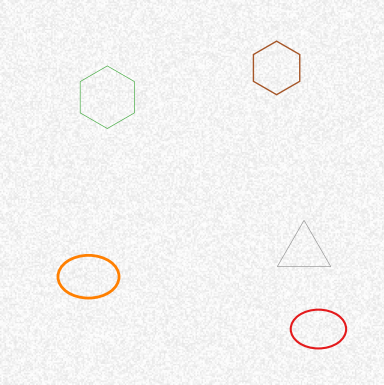[{"shape": "oval", "thickness": 1.5, "radius": 0.36, "center": [0.827, 0.145]}, {"shape": "hexagon", "thickness": 0.5, "radius": 0.41, "center": [0.279, 0.747]}, {"shape": "oval", "thickness": 2, "radius": 0.4, "center": [0.23, 0.281]}, {"shape": "hexagon", "thickness": 1, "radius": 0.35, "center": [0.718, 0.824]}, {"shape": "triangle", "thickness": 0.5, "radius": 0.4, "center": [0.79, 0.348]}]